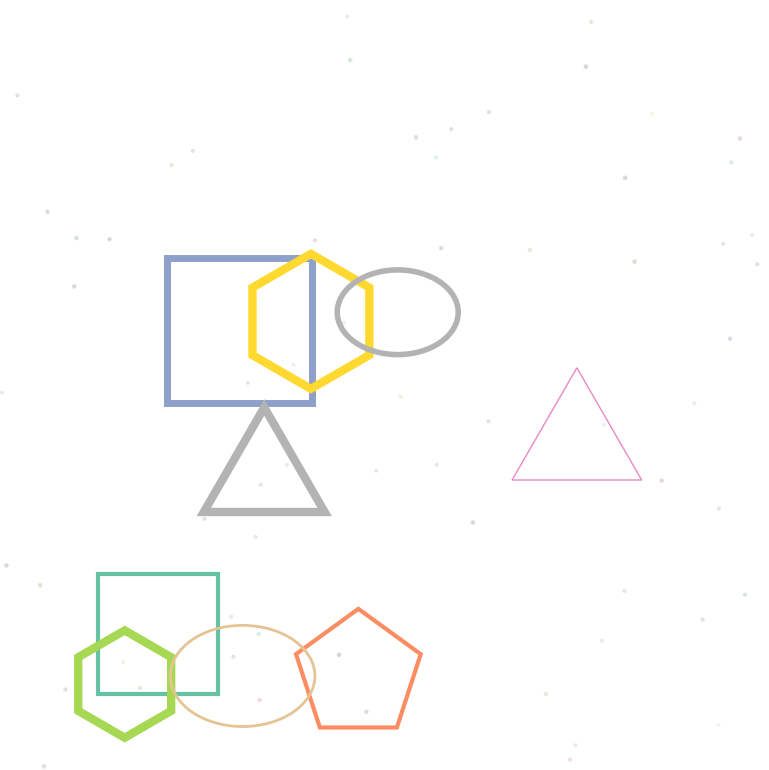[{"shape": "square", "thickness": 1.5, "radius": 0.39, "center": [0.205, 0.176]}, {"shape": "pentagon", "thickness": 1.5, "radius": 0.43, "center": [0.465, 0.124]}, {"shape": "square", "thickness": 2.5, "radius": 0.47, "center": [0.311, 0.571]}, {"shape": "triangle", "thickness": 0.5, "radius": 0.49, "center": [0.749, 0.425]}, {"shape": "hexagon", "thickness": 3, "radius": 0.35, "center": [0.162, 0.112]}, {"shape": "hexagon", "thickness": 3, "radius": 0.44, "center": [0.404, 0.583]}, {"shape": "oval", "thickness": 1, "radius": 0.47, "center": [0.315, 0.122]}, {"shape": "oval", "thickness": 2, "radius": 0.39, "center": [0.517, 0.594]}, {"shape": "triangle", "thickness": 3, "radius": 0.45, "center": [0.343, 0.38]}]